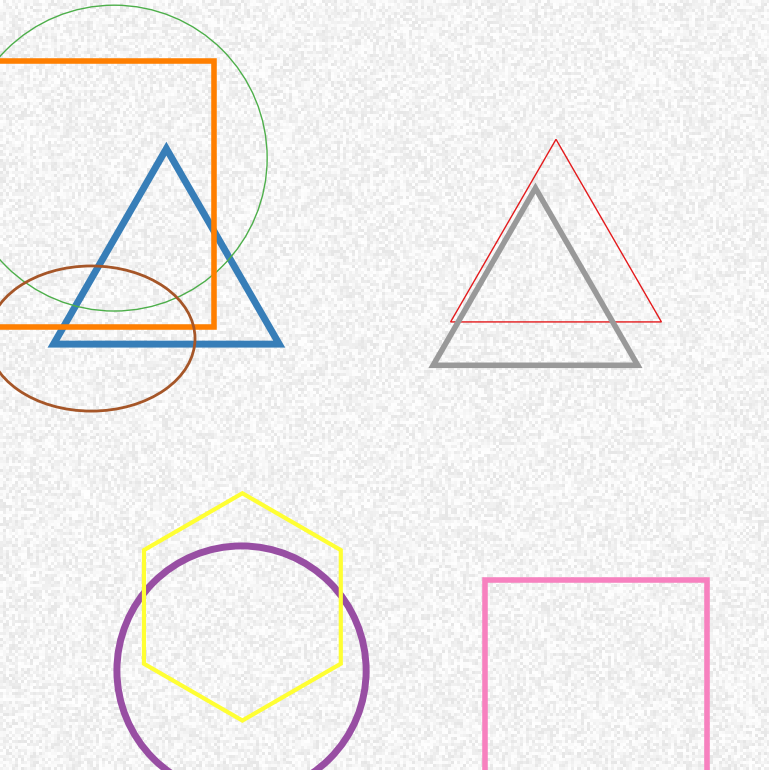[{"shape": "triangle", "thickness": 0.5, "radius": 0.79, "center": [0.722, 0.661]}, {"shape": "triangle", "thickness": 2.5, "radius": 0.85, "center": [0.216, 0.638]}, {"shape": "circle", "thickness": 0.5, "radius": 0.99, "center": [0.148, 0.795]}, {"shape": "circle", "thickness": 2.5, "radius": 0.81, "center": [0.314, 0.129]}, {"shape": "square", "thickness": 2, "radius": 0.86, "center": [0.106, 0.748]}, {"shape": "hexagon", "thickness": 1.5, "radius": 0.74, "center": [0.315, 0.212]}, {"shape": "oval", "thickness": 1, "radius": 0.67, "center": [0.119, 0.56]}, {"shape": "square", "thickness": 2, "radius": 0.72, "center": [0.774, 0.103]}, {"shape": "triangle", "thickness": 2, "radius": 0.77, "center": [0.695, 0.602]}]